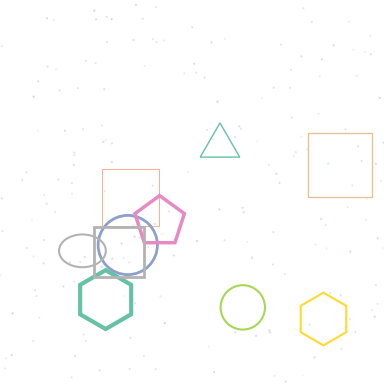[{"shape": "hexagon", "thickness": 3, "radius": 0.38, "center": [0.274, 0.222]}, {"shape": "triangle", "thickness": 1, "radius": 0.3, "center": [0.571, 0.622]}, {"shape": "square", "thickness": 0.5, "radius": 0.37, "center": [0.34, 0.487]}, {"shape": "circle", "thickness": 2, "radius": 0.38, "center": [0.332, 0.364]}, {"shape": "pentagon", "thickness": 2.5, "radius": 0.34, "center": [0.415, 0.424]}, {"shape": "circle", "thickness": 1.5, "radius": 0.29, "center": [0.631, 0.202]}, {"shape": "hexagon", "thickness": 1.5, "radius": 0.34, "center": [0.84, 0.171]}, {"shape": "square", "thickness": 1, "radius": 0.42, "center": [0.882, 0.571]}, {"shape": "square", "thickness": 2, "radius": 0.32, "center": [0.309, 0.346]}, {"shape": "oval", "thickness": 1.5, "radius": 0.3, "center": [0.214, 0.348]}]